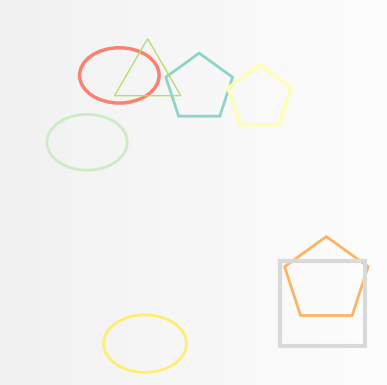[{"shape": "pentagon", "thickness": 2, "radius": 0.45, "center": [0.514, 0.771]}, {"shape": "pentagon", "thickness": 2.5, "radius": 0.43, "center": [0.67, 0.745]}, {"shape": "oval", "thickness": 2.5, "radius": 0.51, "center": [0.308, 0.804]}, {"shape": "pentagon", "thickness": 2, "radius": 0.57, "center": [0.842, 0.272]}, {"shape": "triangle", "thickness": 1, "radius": 0.49, "center": [0.381, 0.801]}, {"shape": "square", "thickness": 3, "radius": 0.55, "center": [0.832, 0.212]}, {"shape": "oval", "thickness": 2, "radius": 0.52, "center": [0.225, 0.63]}, {"shape": "oval", "thickness": 2, "radius": 0.53, "center": [0.374, 0.108]}]